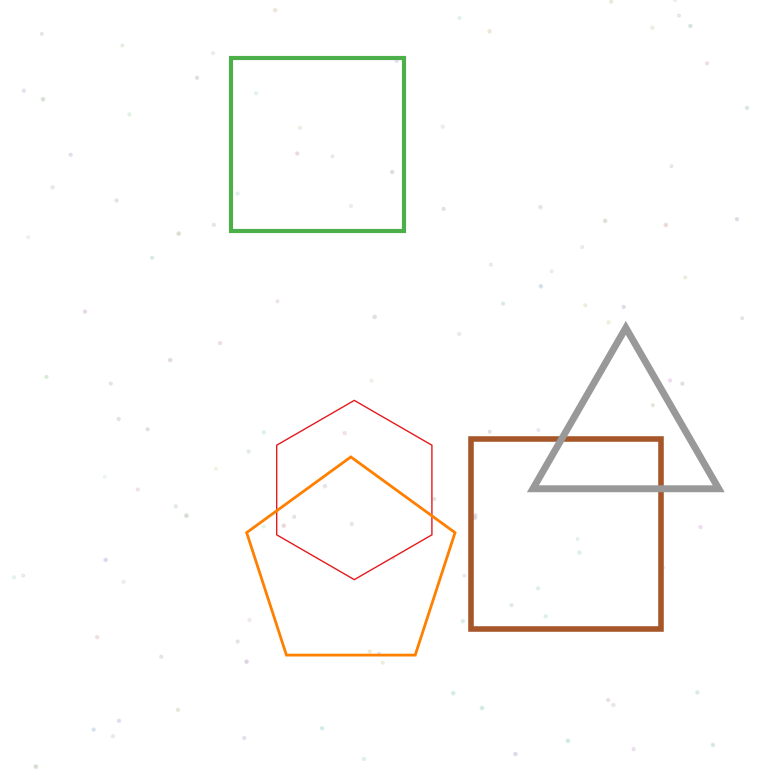[{"shape": "hexagon", "thickness": 0.5, "radius": 0.58, "center": [0.46, 0.364]}, {"shape": "square", "thickness": 1.5, "radius": 0.56, "center": [0.412, 0.813]}, {"shape": "pentagon", "thickness": 1, "radius": 0.71, "center": [0.456, 0.264]}, {"shape": "square", "thickness": 2, "radius": 0.62, "center": [0.735, 0.306]}, {"shape": "triangle", "thickness": 2.5, "radius": 0.7, "center": [0.813, 0.435]}]